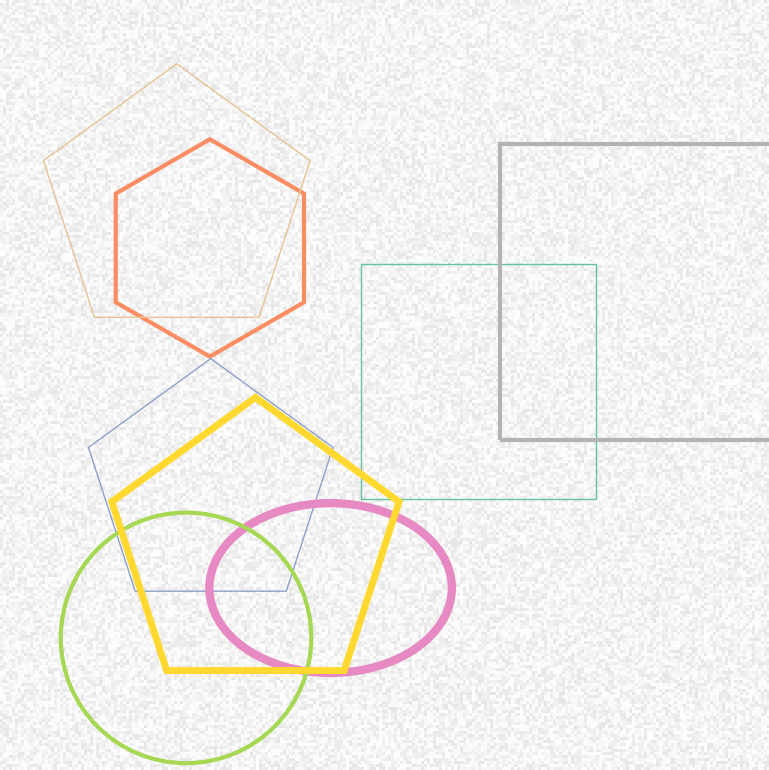[{"shape": "square", "thickness": 0.5, "radius": 0.76, "center": [0.621, 0.505]}, {"shape": "hexagon", "thickness": 1.5, "radius": 0.71, "center": [0.273, 0.678]}, {"shape": "pentagon", "thickness": 0.5, "radius": 0.83, "center": [0.274, 0.367]}, {"shape": "oval", "thickness": 3, "radius": 0.79, "center": [0.429, 0.236]}, {"shape": "circle", "thickness": 1.5, "radius": 0.81, "center": [0.242, 0.172]}, {"shape": "pentagon", "thickness": 2.5, "radius": 0.98, "center": [0.332, 0.288]}, {"shape": "pentagon", "thickness": 0.5, "radius": 0.91, "center": [0.23, 0.735]}, {"shape": "square", "thickness": 1.5, "radius": 0.96, "center": [0.842, 0.621]}]